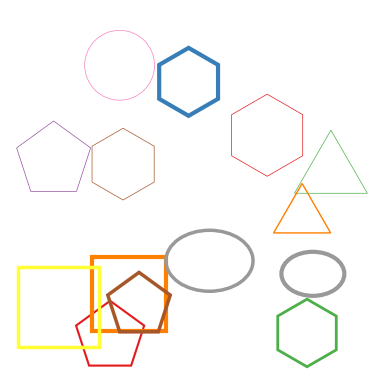[{"shape": "hexagon", "thickness": 0.5, "radius": 0.53, "center": [0.694, 0.649]}, {"shape": "pentagon", "thickness": 1.5, "radius": 0.46, "center": [0.286, 0.126]}, {"shape": "hexagon", "thickness": 3, "radius": 0.44, "center": [0.49, 0.787]}, {"shape": "hexagon", "thickness": 2, "radius": 0.44, "center": [0.797, 0.135]}, {"shape": "triangle", "thickness": 0.5, "radius": 0.55, "center": [0.86, 0.553]}, {"shape": "pentagon", "thickness": 0.5, "radius": 0.51, "center": [0.139, 0.585]}, {"shape": "triangle", "thickness": 1, "radius": 0.43, "center": [0.785, 0.438]}, {"shape": "square", "thickness": 3, "radius": 0.48, "center": [0.336, 0.236]}, {"shape": "square", "thickness": 2.5, "radius": 0.52, "center": [0.152, 0.202]}, {"shape": "pentagon", "thickness": 2.5, "radius": 0.43, "center": [0.361, 0.207]}, {"shape": "hexagon", "thickness": 0.5, "radius": 0.47, "center": [0.32, 0.574]}, {"shape": "circle", "thickness": 0.5, "radius": 0.45, "center": [0.311, 0.831]}, {"shape": "oval", "thickness": 3, "radius": 0.41, "center": [0.813, 0.289]}, {"shape": "oval", "thickness": 2.5, "radius": 0.57, "center": [0.544, 0.323]}]